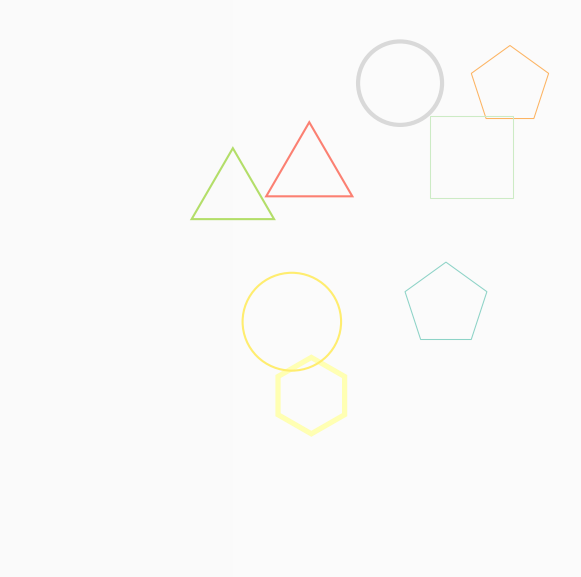[{"shape": "pentagon", "thickness": 0.5, "radius": 0.37, "center": [0.767, 0.471]}, {"shape": "hexagon", "thickness": 2.5, "radius": 0.33, "center": [0.536, 0.314]}, {"shape": "triangle", "thickness": 1, "radius": 0.43, "center": [0.532, 0.702]}, {"shape": "pentagon", "thickness": 0.5, "radius": 0.35, "center": [0.877, 0.85]}, {"shape": "triangle", "thickness": 1, "radius": 0.41, "center": [0.401, 0.661]}, {"shape": "circle", "thickness": 2, "radius": 0.36, "center": [0.688, 0.855]}, {"shape": "square", "thickness": 0.5, "radius": 0.36, "center": [0.812, 0.727]}, {"shape": "circle", "thickness": 1, "radius": 0.42, "center": [0.502, 0.442]}]